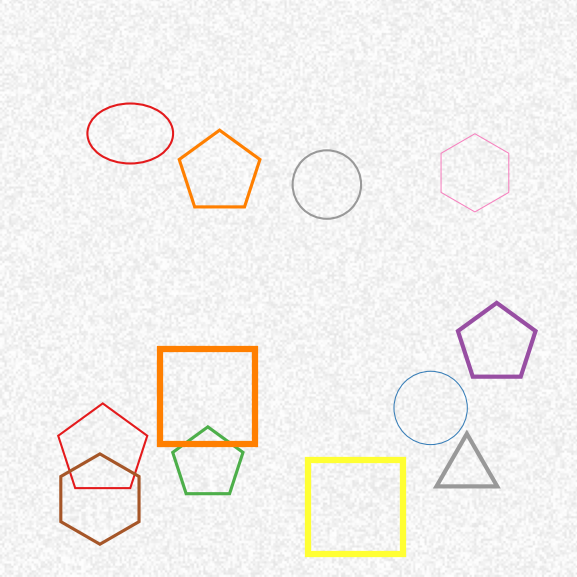[{"shape": "oval", "thickness": 1, "radius": 0.37, "center": [0.226, 0.768]}, {"shape": "pentagon", "thickness": 1, "radius": 0.41, "center": [0.178, 0.22]}, {"shape": "circle", "thickness": 0.5, "radius": 0.32, "center": [0.746, 0.293]}, {"shape": "pentagon", "thickness": 1.5, "radius": 0.32, "center": [0.36, 0.196]}, {"shape": "pentagon", "thickness": 2, "radius": 0.35, "center": [0.86, 0.404]}, {"shape": "pentagon", "thickness": 1.5, "radius": 0.37, "center": [0.38, 0.7]}, {"shape": "square", "thickness": 3, "radius": 0.41, "center": [0.359, 0.313]}, {"shape": "square", "thickness": 3, "radius": 0.41, "center": [0.616, 0.121]}, {"shape": "hexagon", "thickness": 1.5, "radius": 0.39, "center": [0.173, 0.135]}, {"shape": "hexagon", "thickness": 0.5, "radius": 0.34, "center": [0.822, 0.7]}, {"shape": "triangle", "thickness": 2, "radius": 0.3, "center": [0.808, 0.187]}, {"shape": "circle", "thickness": 1, "radius": 0.3, "center": [0.566, 0.68]}]